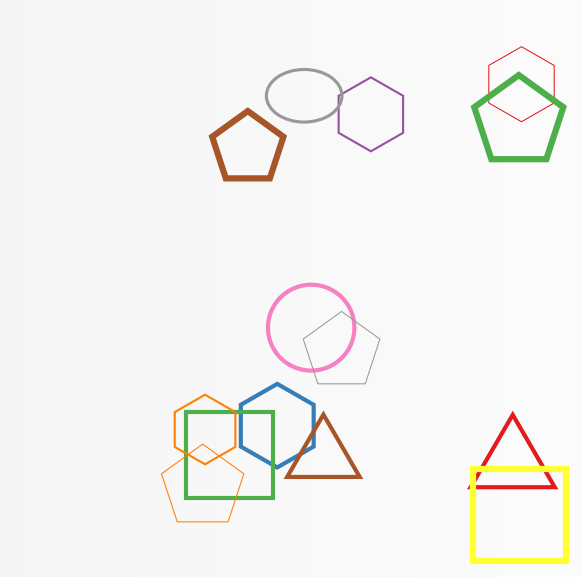[{"shape": "triangle", "thickness": 2, "radius": 0.42, "center": [0.882, 0.197]}, {"shape": "hexagon", "thickness": 0.5, "radius": 0.32, "center": [0.897, 0.853]}, {"shape": "hexagon", "thickness": 2, "radius": 0.36, "center": [0.477, 0.262]}, {"shape": "square", "thickness": 2, "radius": 0.37, "center": [0.394, 0.212]}, {"shape": "pentagon", "thickness": 3, "radius": 0.4, "center": [0.893, 0.789]}, {"shape": "hexagon", "thickness": 1, "radius": 0.32, "center": [0.638, 0.801]}, {"shape": "pentagon", "thickness": 0.5, "radius": 0.37, "center": [0.349, 0.156]}, {"shape": "hexagon", "thickness": 1, "radius": 0.3, "center": [0.353, 0.255]}, {"shape": "square", "thickness": 3, "radius": 0.4, "center": [0.894, 0.107]}, {"shape": "pentagon", "thickness": 3, "radius": 0.32, "center": [0.426, 0.742]}, {"shape": "triangle", "thickness": 2, "radius": 0.36, "center": [0.556, 0.209]}, {"shape": "circle", "thickness": 2, "radius": 0.37, "center": [0.535, 0.432]}, {"shape": "oval", "thickness": 1.5, "radius": 0.33, "center": [0.523, 0.833]}, {"shape": "pentagon", "thickness": 0.5, "radius": 0.35, "center": [0.588, 0.391]}]